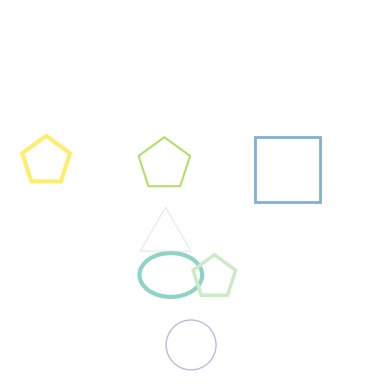[{"shape": "oval", "thickness": 3, "radius": 0.41, "center": [0.444, 0.286]}, {"shape": "circle", "thickness": 1, "radius": 0.32, "center": [0.496, 0.104]}, {"shape": "square", "thickness": 2, "radius": 0.42, "center": [0.748, 0.56]}, {"shape": "pentagon", "thickness": 1.5, "radius": 0.35, "center": [0.427, 0.573]}, {"shape": "triangle", "thickness": 0.5, "radius": 0.38, "center": [0.43, 0.386]}, {"shape": "pentagon", "thickness": 2.5, "radius": 0.29, "center": [0.557, 0.28]}, {"shape": "pentagon", "thickness": 3, "radius": 0.33, "center": [0.12, 0.582]}]